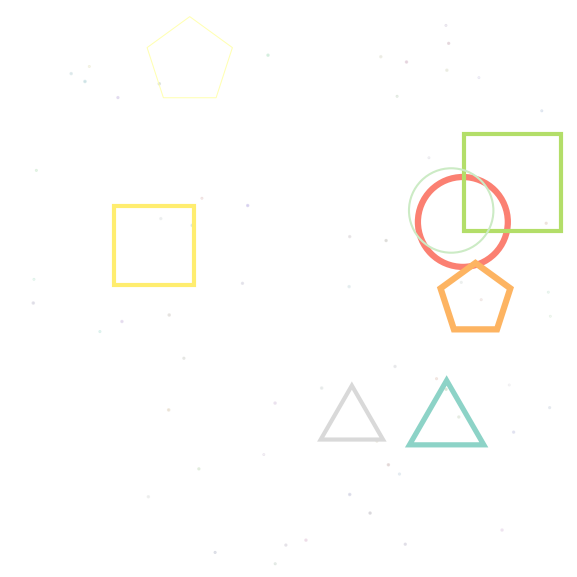[{"shape": "triangle", "thickness": 2.5, "radius": 0.37, "center": [0.773, 0.266]}, {"shape": "pentagon", "thickness": 0.5, "radius": 0.39, "center": [0.329, 0.893]}, {"shape": "circle", "thickness": 3, "radius": 0.39, "center": [0.802, 0.615]}, {"shape": "pentagon", "thickness": 3, "radius": 0.32, "center": [0.823, 0.48]}, {"shape": "square", "thickness": 2, "radius": 0.42, "center": [0.887, 0.683]}, {"shape": "triangle", "thickness": 2, "radius": 0.31, "center": [0.609, 0.269]}, {"shape": "circle", "thickness": 1, "radius": 0.37, "center": [0.781, 0.635]}, {"shape": "square", "thickness": 2, "radius": 0.34, "center": [0.267, 0.574]}]